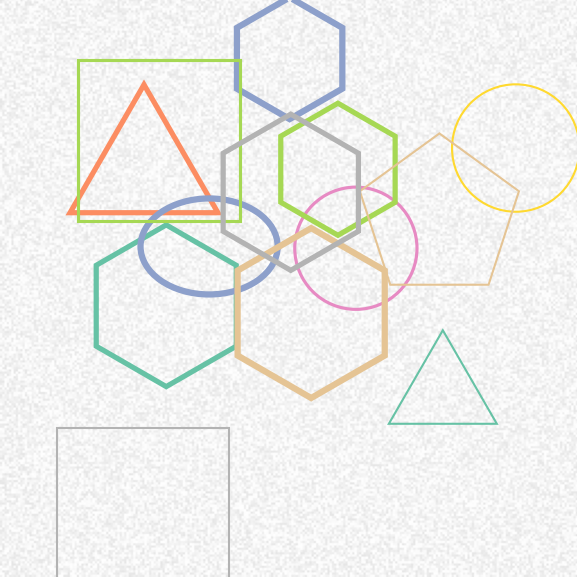[{"shape": "hexagon", "thickness": 2.5, "radius": 0.7, "center": [0.288, 0.47]}, {"shape": "triangle", "thickness": 1, "radius": 0.54, "center": [0.767, 0.319]}, {"shape": "triangle", "thickness": 2.5, "radius": 0.74, "center": [0.249, 0.705]}, {"shape": "oval", "thickness": 3, "radius": 0.59, "center": [0.362, 0.572]}, {"shape": "hexagon", "thickness": 3, "radius": 0.53, "center": [0.502, 0.898]}, {"shape": "circle", "thickness": 1.5, "radius": 0.53, "center": [0.616, 0.569]}, {"shape": "hexagon", "thickness": 2.5, "radius": 0.57, "center": [0.585, 0.706]}, {"shape": "square", "thickness": 1.5, "radius": 0.7, "center": [0.276, 0.756]}, {"shape": "circle", "thickness": 1, "radius": 0.55, "center": [0.893, 0.743]}, {"shape": "pentagon", "thickness": 1, "radius": 0.72, "center": [0.761, 0.623]}, {"shape": "hexagon", "thickness": 3, "radius": 0.74, "center": [0.539, 0.457]}, {"shape": "square", "thickness": 1, "radius": 0.75, "center": [0.248, 0.108]}, {"shape": "hexagon", "thickness": 2.5, "radius": 0.68, "center": [0.504, 0.666]}]